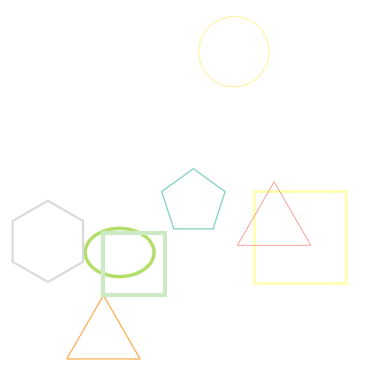[{"shape": "pentagon", "thickness": 1, "radius": 0.43, "center": [0.502, 0.475]}, {"shape": "square", "thickness": 2, "radius": 0.6, "center": [0.779, 0.385]}, {"shape": "triangle", "thickness": 0.5, "radius": 0.55, "center": [0.712, 0.418]}, {"shape": "triangle", "thickness": 1, "radius": 0.55, "center": [0.269, 0.123]}, {"shape": "oval", "thickness": 2.5, "radius": 0.45, "center": [0.311, 0.344]}, {"shape": "hexagon", "thickness": 1.5, "radius": 0.53, "center": [0.124, 0.373]}, {"shape": "square", "thickness": 3, "radius": 0.4, "center": [0.348, 0.315]}, {"shape": "circle", "thickness": 0.5, "radius": 0.46, "center": [0.607, 0.866]}]